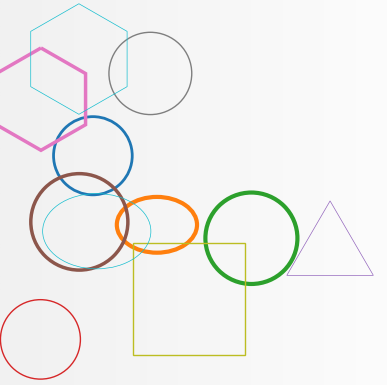[{"shape": "circle", "thickness": 2, "radius": 0.51, "center": [0.24, 0.595]}, {"shape": "oval", "thickness": 3, "radius": 0.52, "center": [0.405, 0.416]}, {"shape": "circle", "thickness": 3, "radius": 0.59, "center": [0.649, 0.381]}, {"shape": "circle", "thickness": 1, "radius": 0.52, "center": [0.104, 0.118]}, {"shape": "triangle", "thickness": 0.5, "radius": 0.64, "center": [0.852, 0.349]}, {"shape": "circle", "thickness": 2.5, "radius": 0.63, "center": [0.205, 0.424]}, {"shape": "hexagon", "thickness": 2.5, "radius": 0.66, "center": [0.106, 0.743]}, {"shape": "circle", "thickness": 1, "radius": 0.53, "center": [0.388, 0.809]}, {"shape": "square", "thickness": 1, "radius": 0.72, "center": [0.489, 0.223]}, {"shape": "oval", "thickness": 0.5, "radius": 0.7, "center": [0.25, 0.399]}, {"shape": "hexagon", "thickness": 0.5, "radius": 0.72, "center": [0.204, 0.847]}]